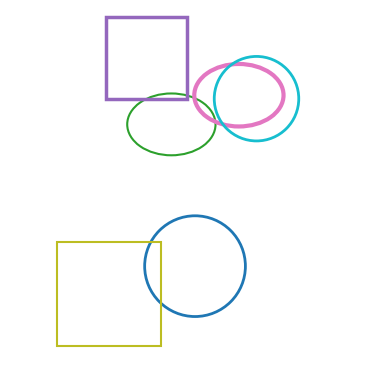[{"shape": "circle", "thickness": 2, "radius": 0.65, "center": [0.507, 0.309]}, {"shape": "oval", "thickness": 1.5, "radius": 0.57, "center": [0.445, 0.677]}, {"shape": "square", "thickness": 2.5, "radius": 0.53, "center": [0.381, 0.849]}, {"shape": "oval", "thickness": 3, "radius": 0.58, "center": [0.621, 0.753]}, {"shape": "square", "thickness": 1.5, "radius": 0.68, "center": [0.282, 0.236]}, {"shape": "circle", "thickness": 2, "radius": 0.55, "center": [0.666, 0.744]}]